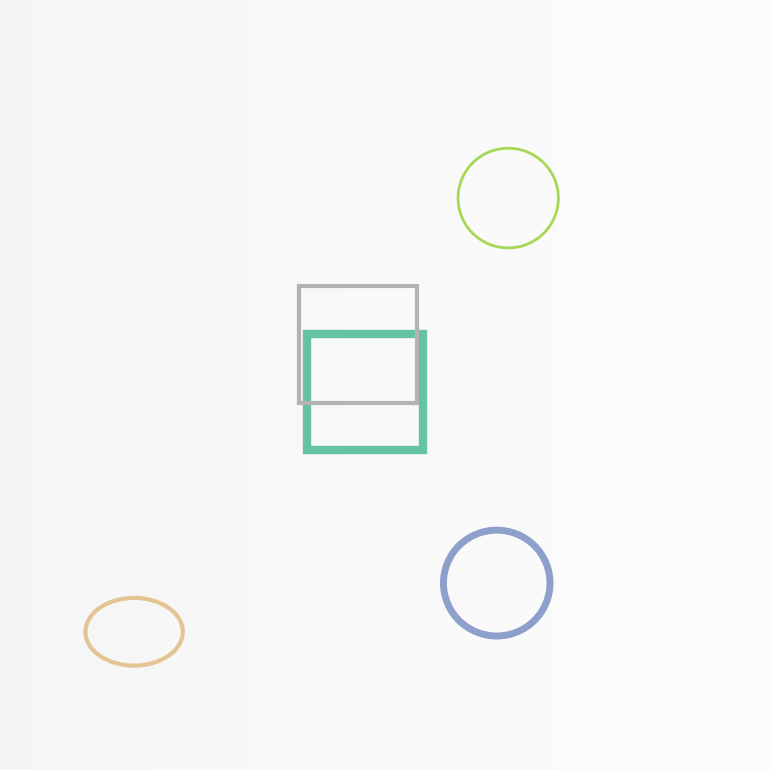[{"shape": "square", "thickness": 3, "radius": 0.38, "center": [0.471, 0.491]}, {"shape": "circle", "thickness": 2.5, "radius": 0.34, "center": [0.641, 0.243]}, {"shape": "circle", "thickness": 1, "radius": 0.32, "center": [0.656, 0.743]}, {"shape": "oval", "thickness": 1.5, "radius": 0.31, "center": [0.173, 0.18]}, {"shape": "square", "thickness": 1.5, "radius": 0.38, "center": [0.462, 0.553]}]